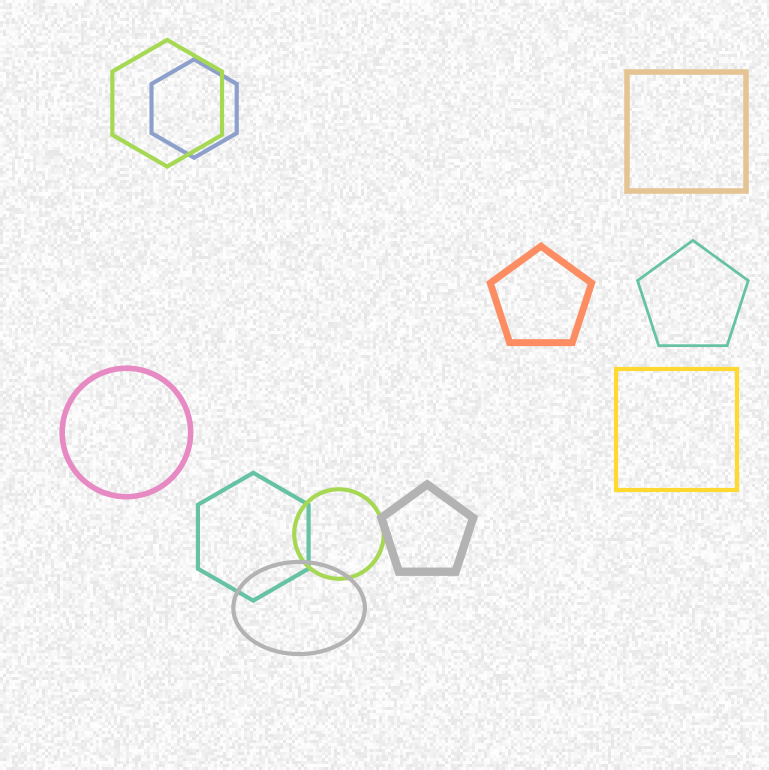[{"shape": "hexagon", "thickness": 1.5, "radius": 0.41, "center": [0.329, 0.303]}, {"shape": "pentagon", "thickness": 1, "radius": 0.38, "center": [0.9, 0.612]}, {"shape": "pentagon", "thickness": 2.5, "radius": 0.35, "center": [0.703, 0.611]}, {"shape": "hexagon", "thickness": 1.5, "radius": 0.32, "center": [0.252, 0.859]}, {"shape": "circle", "thickness": 2, "radius": 0.42, "center": [0.164, 0.438]}, {"shape": "circle", "thickness": 1.5, "radius": 0.29, "center": [0.44, 0.306]}, {"shape": "hexagon", "thickness": 1.5, "radius": 0.41, "center": [0.217, 0.866]}, {"shape": "square", "thickness": 1.5, "radius": 0.39, "center": [0.878, 0.442]}, {"shape": "square", "thickness": 2, "radius": 0.38, "center": [0.892, 0.829]}, {"shape": "oval", "thickness": 1.5, "radius": 0.43, "center": [0.388, 0.21]}, {"shape": "pentagon", "thickness": 3, "radius": 0.31, "center": [0.555, 0.308]}]